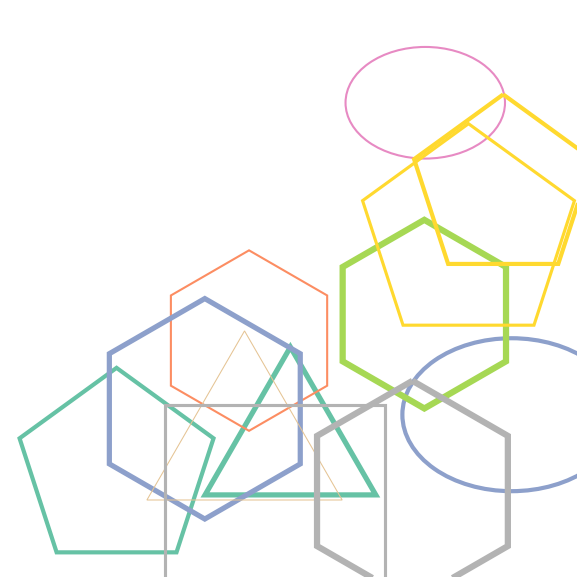[{"shape": "triangle", "thickness": 2.5, "radius": 0.85, "center": [0.503, 0.227]}, {"shape": "pentagon", "thickness": 2, "radius": 0.88, "center": [0.202, 0.186]}, {"shape": "hexagon", "thickness": 1, "radius": 0.78, "center": [0.431, 0.409]}, {"shape": "hexagon", "thickness": 2.5, "radius": 0.95, "center": [0.355, 0.291]}, {"shape": "oval", "thickness": 2, "radius": 0.95, "center": [0.886, 0.281]}, {"shape": "oval", "thickness": 1, "radius": 0.69, "center": [0.736, 0.821]}, {"shape": "hexagon", "thickness": 3, "radius": 0.82, "center": [0.735, 0.455]}, {"shape": "pentagon", "thickness": 1.5, "radius": 0.96, "center": [0.811, 0.592]}, {"shape": "pentagon", "thickness": 2, "radius": 0.81, "center": [0.871, 0.673]}, {"shape": "triangle", "thickness": 0.5, "radius": 0.98, "center": [0.423, 0.231]}, {"shape": "hexagon", "thickness": 3, "radius": 0.95, "center": [0.714, 0.149]}, {"shape": "square", "thickness": 1.5, "radius": 0.95, "center": [0.476, 0.107]}]